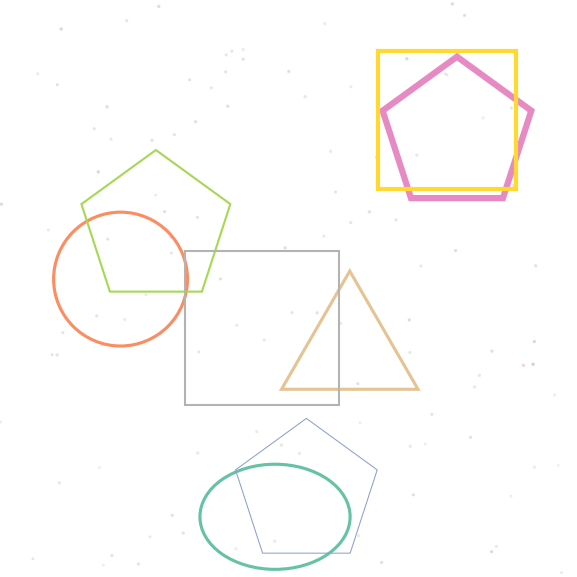[{"shape": "oval", "thickness": 1.5, "radius": 0.65, "center": [0.476, 0.104]}, {"shape": "circle", "thickness": 1.5, "radius": 0.58, "center": [0.209, 0.516]}, {"shape": "pentagon", "thickness": 0.5, "radius": 0.64, "center": [0.531, 0.146]}, {"shape": "pentagon", "thickness": 3, "radius": 0.68, "center": [0.791, 0.766]}, {"shape": "pentagon", "thickness": 1, "radius": 0.68, "center": [0.27, 0.604]}, {"shape": "square", "thickness": 2, "radius": 0.6, "center": [0.774, 0.791]}, {"shape": "triangle", "thickness": 1.5, "radius": 0.68, "center": [0.606, 0.393]}, {"shape": "square", "thickness": 1, "radius": 0.67, "center": [0.454, 0.432]}]